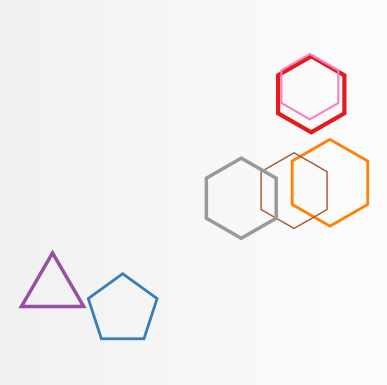[{"shape": "hexagon", "thickness": 3, "radius": 0.49, "center": [0.803, 0.755]}, {"shape": "pentagon", "thickness": 2, "radius": 0.47, "center": [0.317, 0.196]}, {"shape": "triangle", "thickness": 2.5, "radius": 0.46, "center": [0.136, 0.25]}, {"shape": "hexagon", "thickness": 2, "radius": 0.56, "center": [0.852, 0.525]}, {"shape": "hexagon", "thickness": 1, "radius": 0.49, "center": [0.759, 0.505]}, {"shape": "hexagon", "thickness": 1.5, "radius": 0.42, "center": [0.8, 0.775]}, {"shape": "hexagon", "thickness": 2.5, "radius": 0.52, "center": [0.623, 0.485]}]